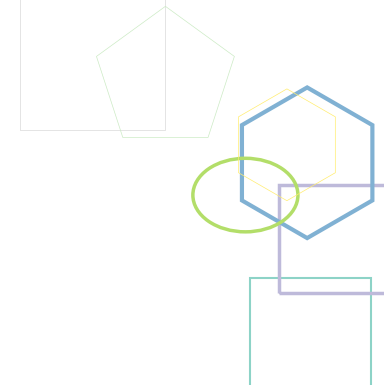[{"shape": "square", "thickness": 1.5, "radius": 0.79, "center": [0.806, 0.12]}, {"shape": "square", "thickness": 2.5, "radius": 0.7, "center": [0.865, 0.38]}, {"shape": "hexagon", "thickness": 3, "radius": 0.98, "center": [0.798, 0.577]}, {"shape": "oval", "thickness": 2.5, "radius": 0.68, "center": [0.637, 0.493]}, {"shape": "square", "thickness": 0.5, "radius": 0.94, "center": [0.241, 0.851]}, {"shape": "pentagon", "thickness": 0.5, "radius": 0.94, "center": [0.43, 0.795]}, {"shape": "hexagon", "thickness": 0.5, "radius": 0.73, "center": [0.745, 0.624]}]